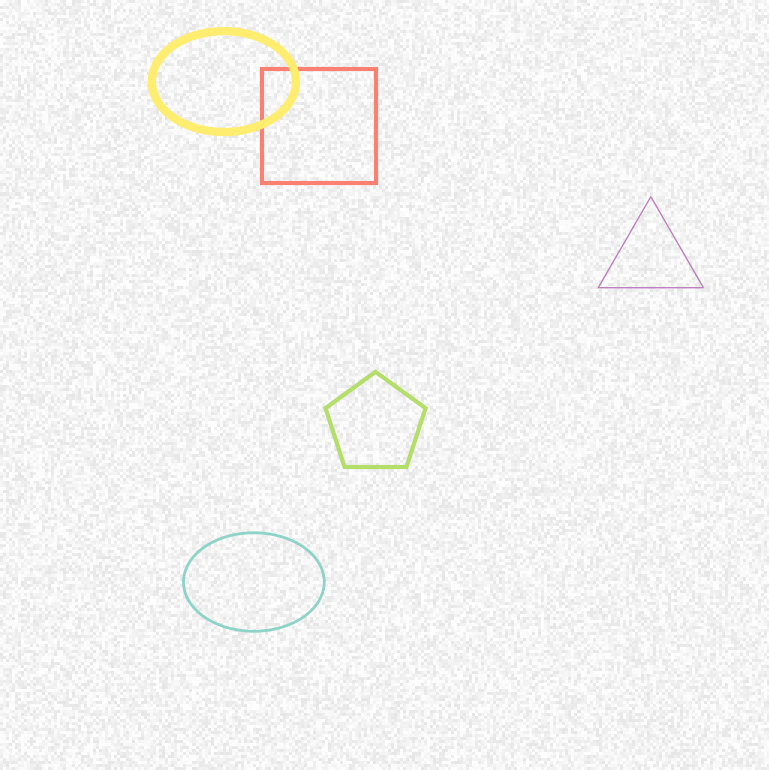[{"shape": "oval", "thickness": 1, "radius": 0.46, "center": [0.33, 0.244]}, {"shape": "square", "thickness": 1.5, "radius": 0.37, "center": [0.414, 0.836]}, {"shape": "pentagon", "thickness": 1.5, "radius": 0.34, "center": [0.488, 0.449]}, {"shape": "triangle", "thickness": 0.5, "radius": 0.39, "center": [0.845, 0.666]}, {"shape": "oval", "thickness": 3, "radius": 0.47, "center": [0.291, 0.894]}]